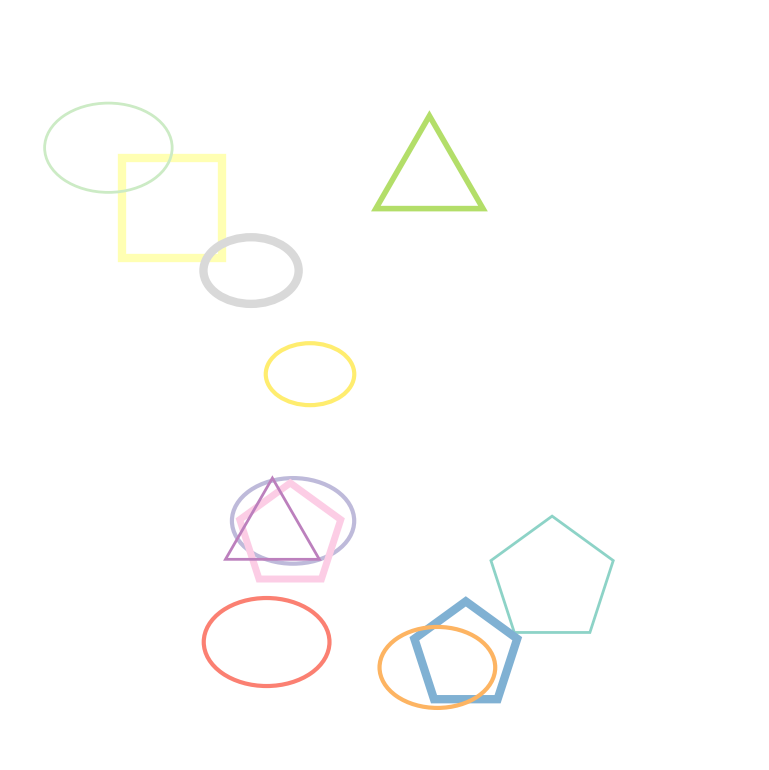[{"shape": "pentagon", "thickness": 1, "radius": 0.42, "center": [0.717, 0.246]}, {"shape": "square", "thickness": 3, "radius": 0.32, "center": [0.223, 0.73]}, {"shape": "oval", "thickness": 1.5, "radius": 0.4, "center": [0.381, 0.324]}, {"shape": "oval", "thickness": 1.5, "radius": 0.41, "center": [0.346, 0.166]}, {"shape": "pentagon", "thickness": 3, "radius": 0.35, "center": [0.605, 0.149]}, {"shape": "oval", "thickness": 1.5, "radius": 0.38, "center": [0.568, 0.133]}, {"shape": "triangle", "thickness": 2, "radius": 0.4, "center": [0.558, 0.769]}, {"shape": "pentagon", "thickness": 2.5, "radius": 0.34, "center": [0.377, 0.304]}, {"shape": "oval", "thickness": 3, "radius": 0.31, "center": [0.326, 0.649]}, {"shape": "triangle", "thickness": 1, "radius": 0.35, "center": [0.354, 0.309]}, {"shape": "oval", "thickness": 1, "radius": 0.41, "center": [0.141, 0.808]}, {"shape": "oval", "thickness": 1.5, "radius": 0.29, "center": [0.403, 0.514]}]